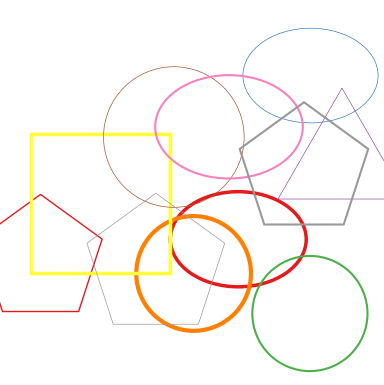[{"shape": "pentagon", "thickness": 1, "radius": 0.84, "center": [0.105, 0.327]}, {"shape": "oval", "thickness": 2.5, "radius": 0.88, "center": [0.619, 0.379]}, {"shape": "oval", "thickness": 0.5, "radius": 0.88, "center": [0.807, 0.804]}, {"shape": "circle", "thickness": 1.5, "radius": 0.75, "center": [0.805, 0.186]}, {"shape": "triangle", "thickness": 0.5, "radius": 0.96, "center": [0.888, 0.579]}, {"shape": "circle", "thickness": 3, "radius": 0.74, "center": [0.503, 0.29]}, {"shape": "square", "thickness": 2.5, "radius": 0.9, "center": [0.262, 0.471]}, {"shape": "circle", "thickness": 0.5, "radius": 0.91, "center": [0.452, 0.644]}, {"shape": "oval", "thickness": 1.5, "radius": 0.96, "center": [0.595, 0.671]}, {"shape": "pentagon", "thickness": 0.5, "radius": 0.94, "center": [0.405, 0.31]}, {"shape": "pentagon", "thickness": 1.5, "radius": 0.88, "center": [0.79, 0.559]}]